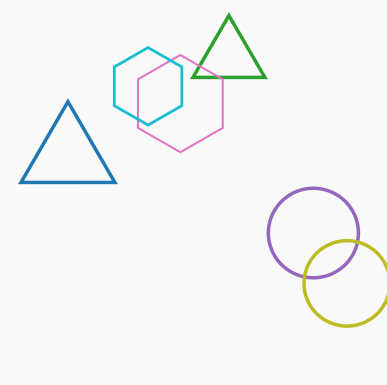[{"shape": "triangle", "thickness": 2.5, "radius": 0.7, "center": [0.175, 0.596]}, {"shape": "triangle", "thickness": 2.5, "radius": 0.54, "center": [0.591, 0.852]}, {"shape": "circle", "thickness": 2.5, "radius": 0.58, "center": [0.809, 0.395]}, {"shape": "hexagon", "thickness": 1.5, "radius": 0.63, "center": [0.465, 0.731]}, {"shape": "circle", "thickness": 2.5, "radius": 0.55, "center": [0.895, 0.264]}, {"shape": "hexagon", "thickness": 2, "radius": 0.5, "center": [0.382, 0.776]}]